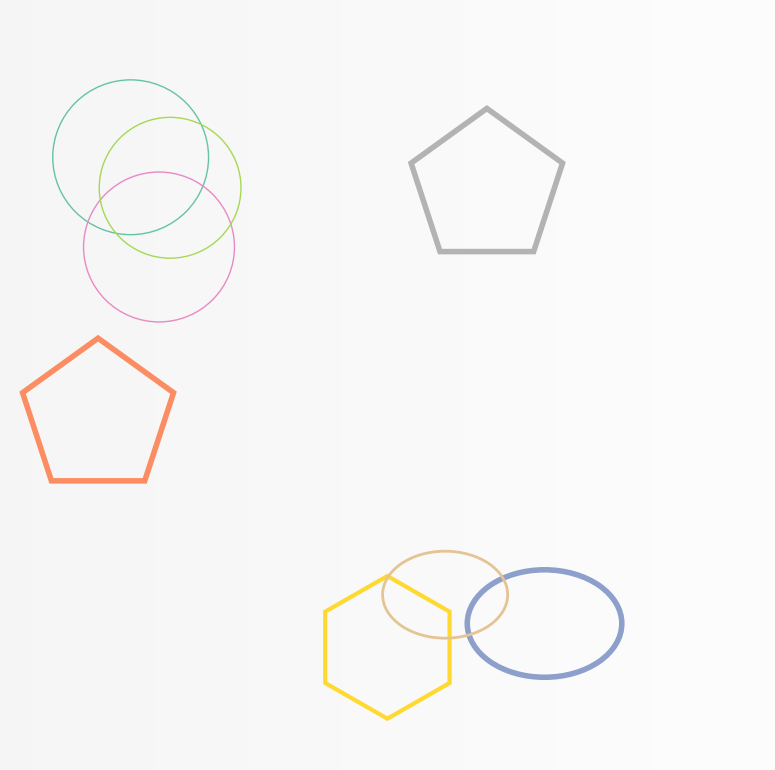[{"shape": "circle", "thickness": 0.5, "radius": 0.5, "center": [0.169, 0.796]}, {"shape": "pentagon", "thickness": 2, "radius": 0.51, "center": [0.127, 0.458]}, {"shape": "oval", "thickness": 2, "radius": 0.5, "center": [0.703, 0.19]}, {"shape": "circle", "thickness": 0.5, "radius": 0.49, "center": [0.205, 0.679]}, {"shape": "circle", "thickness": 0.5, "radius": 0.46, "center": [0.22, 0.756]}, {"shape": "hexagon", "thickness": 1.5, "radius": 0.46, "center": [0.5, 0.159]}, {"shape": "oval", "thickness": 1, "radius": 0.4, "center": [0.574, 0.228]}, {"shape": "pentagon", "thickness": 2, "radius": 0.51, "center": [0.628, 0.756]}]